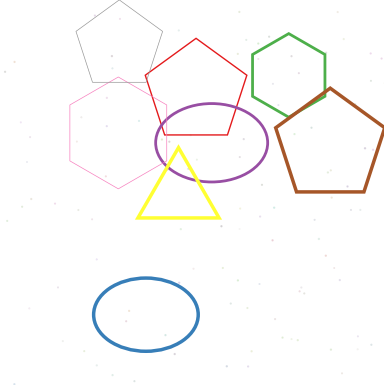[{"shape": "pentagon", "thickness": 1, "radius": 0.69, "center": [0.509, 0.762]}, {"shape": "oval", "thickness": 2.5, "radius": 0.68, "center": [0.379, 0.183]}, {"shape": "hexagon", "thickness": 2, "radius": 0.54, "center": [0.75, 0.804]}, {"shape": "oval", "thickness": 2, "radius": 0.73, "center": [0.55, 0.629]}, {"shape": "triangle", "thickness": 2.5, "radius": 0.61, "center": [0.464, 0.495]}, {"shape": "pentagon", "thickness": 2.5, "radius": 0.74, "center": [0.858, 0.622]}, {"shape": "hexagon", "thickness": 0.5, "radius": 0.73, "center": [0.307, 0.655]}, {"shape": "pentagon", "thickness": 0.5, "radius": 0.59, "center": [0.31, 0.882]}]